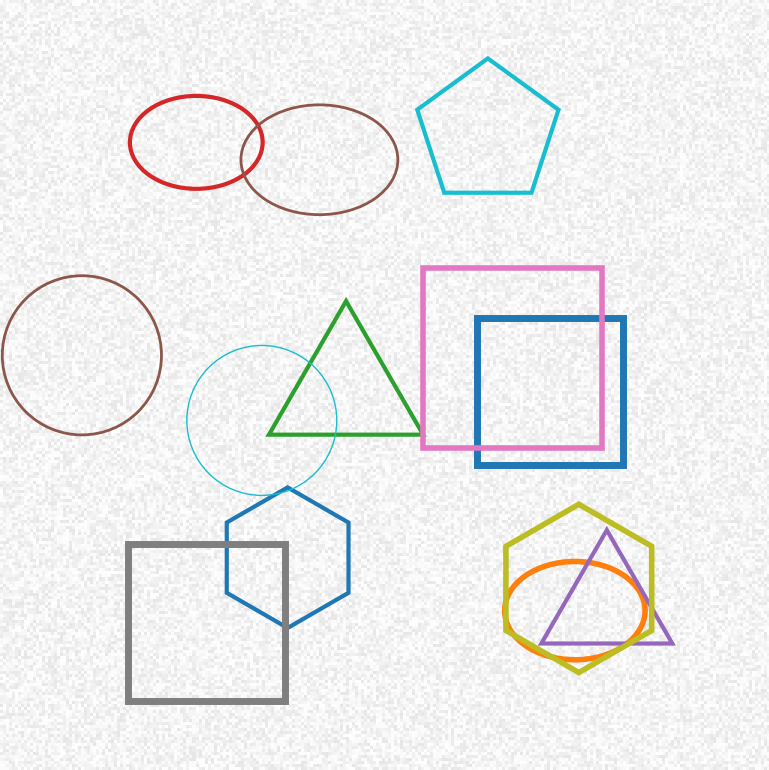[{"shape": "square", "thickness": 2.5, "radius": 0.48, "center": [0.714, 0.492]}, {"shape": "hexagon", "thickness": 1.5, "radius": 0.46, "center": [0.374, 0.276]}, {"shape": "oval", "thickness": 2, "radius": 0.46, "center": [0.747, 0.207]}, {"shape": "triangle", "thickness": 1.5, "radius": 0.58, "center": [0.449, 0.493]}, {"shape": "oval", "thickness": 1.5, "radius": 0.43, "center": [0.255, 0.815]}, {"shape": "triangle", "thickness": 1.5, "radius": 0.49, "center": [0.788, 0.213]}, {"shape": "circle", "thickness": 1, "radius": 0.52, "center": [0.106, 0.539]}, {"shape": "oval", "thickness": 1, "radius": 0.51, "center": [0.415, 0.793]}, {"shape": "square", "thickness": 2, "radius": 0.58, "center": [0.666, 0.535]}, {"shape": "square", "thickness": 2.5, "radius": 0.51, "center": [0.268, 0.191]}, {"shape": "hexagon", "thickness": 2, "radius": 0.55, "center": [0.752, 0.236]}, {"shape": "circle", "thickness": 0.5, "radius": 0.49, "center": [0.34, 0.454]}, {"shape": "pentagon", "thickness": 1.5, "radius": 0.48, "center": [0.634, 0.828]}]